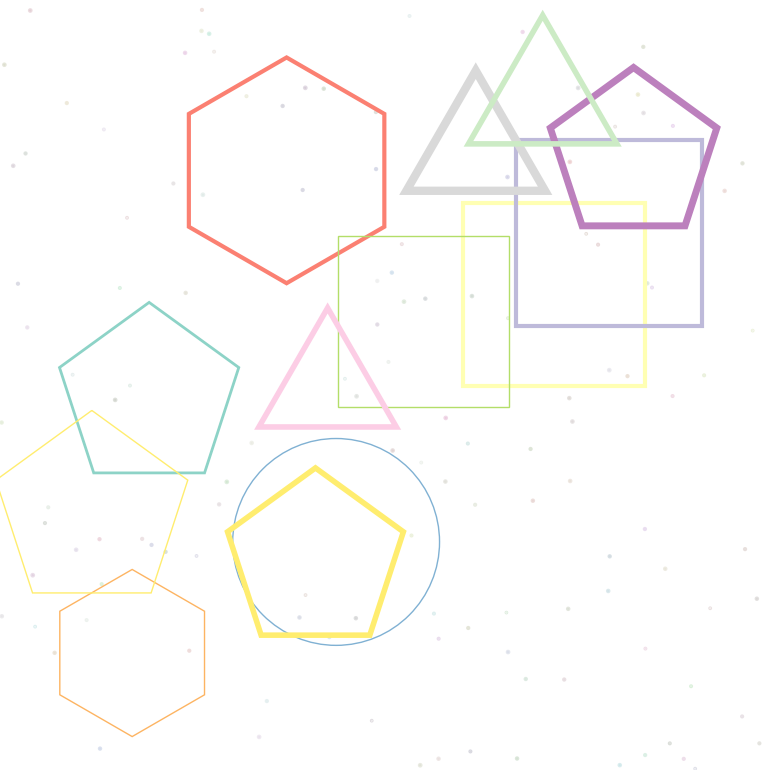[{"shape": "pentagon", "thickness": 1, "radius": 0.61, "center": [0.194, 0.485]}, {"shape": "square", "thickness": 1.5, "radius": 0.59, "center": [0.719, 0.618]}, {"shape": "square", "thickness": 1.5, "radius": 0.6, "center": [0.791, 0.698]}, {"shape": "hexagon", "thickness": 1.5, "radius": 0.73, "center": [0.372, 0.779]}, {"shape": "circle", "thickness": 0.5, "radius": 0.67, "center": [0.437, 0.296]}, {"shape": "hexagon", "thickness": 0.5, "radius": 0.54, "center": [0.172, 0.152]}, {"shape": "square", "thickness": 0.5, "radius": 0.56, "center": [0.55, 0.582]}, {"shape": "triangle", "thickness": 2, "radius": 0.52, "center": [0.425, 0.497]}, {"shape": "triangle", "thickness": 3, "radius": 0.52, "center": [0.618, 0.804]}, {"shape": "pentagon", "thickness": 2.5, "radius": 0.57, "center": [0.823, 0.799]}, {"shape": "triangle", "thickness": 2, "radius": 0.56, "center": [0.705, 0.869]}, {"shape": "pentagon", "thickness": 0.5, "radius": 0.66, "center": [0.119, 0.336]}, {"shape": "pentagon", "thickness": 2, "radius": 0.6, "center": [0.41, 0.272]}]